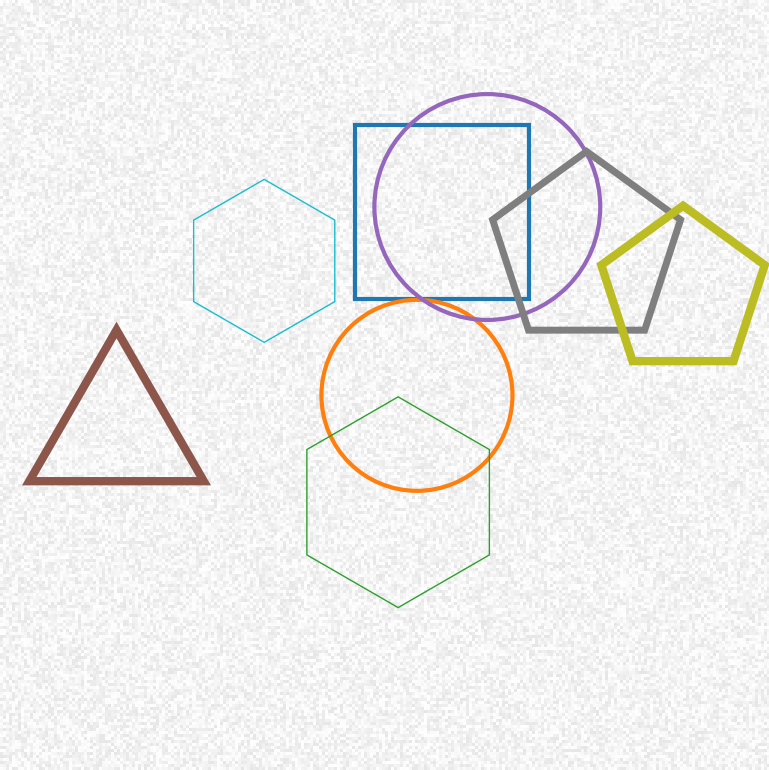[{"shape": "square", "thickness": 1.5, "radius": 0.56, "center": [0.574, 0.724]}, {"shape": "circle", "thickness": 1.5, "radius": 0.62, "center": [0.541, 0.487]}, {"shape": "hexagon", "thickness": 0.5, "radius": 0.68, "center": [0.517, 0.348]}, {"shape": "circle", "thickness": 1.5, "radius": 0.73, "center": [0.633, 0.731]}, {"shape": "triangle", "thickness": 3, "radius": 0.65, "center": [0.151, 0.441]}, {"shape": "pentagon", "thickness": 2.5, "radius": 0.64, "center": [0.762, 0.675]}, {"shape": "pentagon", "thickness": 3, "radius": 0.56, "center": [0.887, 0.621]}, {"shape": "hexagon", "thickness": 0.5, "radius": 0.53, "center": [0.343, 0.661]}]